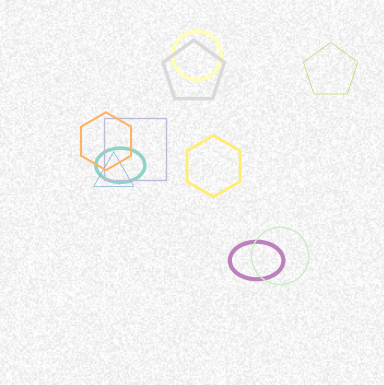[{"shape": "oval", "thickness": 2.5, "radius": 0.32, "center": [0.313, 0.571]}, {"shape": "circle", "thickness": 2.5, "radius": 0.32, "center": [0.511, 0.856]}, {"shape": "square", "thickness": 1, "radius": 0.4, "center": [0.351, 0.614]}, {"shape": "triangle", "thickness": 0.5, "radius": 0.3, "center": [0.295, 0.546]}, {"shape": "hexagon", "thickness": 1.5, "radius": 0.38, "center": [0.275, 0.633]}, {"shape": "pentagon", "thickness": 0.5, "radius": 0.37, "center": [0.859, 0.816]}, {"shape": "pentagon", "thickness": 2.5, "radius": 0.42, "center": [0.503, 0.812]}, {"shape": "oval", "thickness": 3, "radius": 0.35, "center": [0.667, 0.323]}, {"shape": "circle", "thickness": 1, "radius": 0.37, "center": [0.728, 0.335]}, {"shape": "hexagon", "thickness": 2, "radius": 0.4, "center": [0.555, 0.568]}]